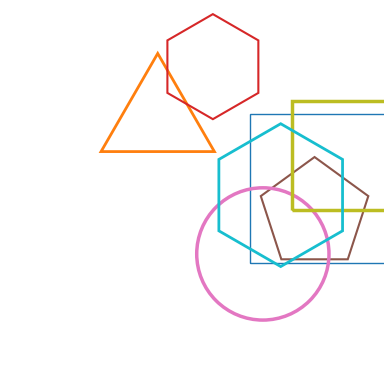[{"shape": "square", "thickness": 1, "radius": 0.97, "center": [0.843, 0.51]}, {"shape": "triangle", "thickness": 2, "radius": 0.85, "center": [0.41, 0.691]}, {"shape": "hexagon", "thickness": 1.5, "radius": 0.68, "center": [0.553, 0.827]}, {"shape": "pentagon", "thickness": 1.5, "radius": 0.73, "center": [0.817, 0.445]}, {"shape": "circle", "thickness": 2.5, "radius": 0.86, "center": [0.683, 0.34]}, {"shape": "square", "thickness": 2.5, "radius": 0.71, "center": [0.899, 0.597]}, {"shape": "hexagon", "thickness": 2, "radius": 0.93, "center": [0.729, 0.493]}]